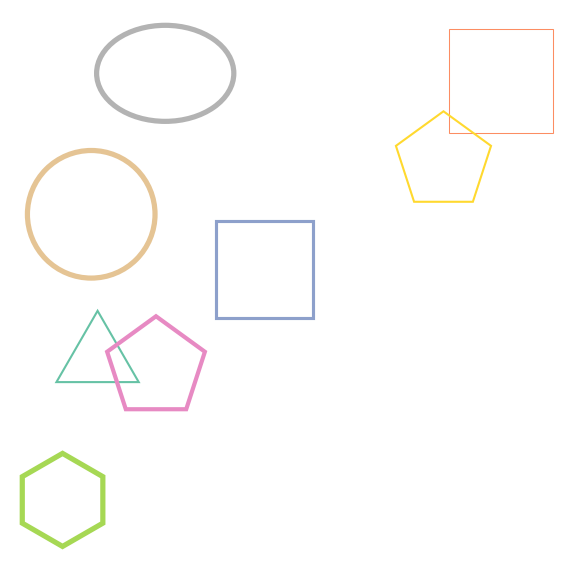[{"shape": "triangle", "thickness": 1, "radius": 0.41, "center": [0.169, 0.379]}, {"shape": "square", "thickness": 0.5, "radius": 0.45, "center": [0.868, 0.859]}, {"shape": "square", "thickness": 1.5, "radius": 0.42, "center": [0.458, 0.533]}, {"shape": "pentagon", "thickness": 2, "radius": 0.45, "center": [0.27, 0.363]}, {"shape": "hexagon", "thickness": 2.5, "radius": 0.4, "center": [0.108, 0.133]}, {"shape": "pentagon", "thickness": 1, "radius": 0.43, "center": [0.768, 0.72]}, {"shape": "circle", "thickness": 2.5, "radius": 0.55, "center": [0.158, 0.628]}, {"shape": "oval", "thickness": 2.5, "radius": 0.59, "center": [0.286, 0.872]}]